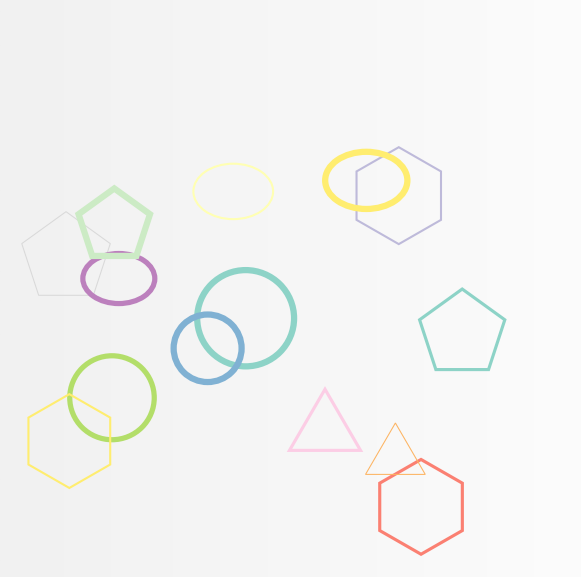[{"shape": "pentagon", "thickness": 1.5, "radius": 0.39, "center": [0.795, 0.422]}, {"shape": "circle", "thickness": 3, "radius": 0.42, "center": [0.423, 0.448]}, {"shape": "oval", "thickness": 1, "radius": 0.34, "center": [0.401, 0.668]}, {"shape": "hexagon", "thickness": 1, "radius": 0.42, "center": [0.686, 0.66]}, {"shape": "hexagon", "thickness": 1.5, "radius": 0.41, "center": [0.724, 0.121]}, {"shape": "circle", "thickness": 3, "radius": 0.29, "center": [0.357, 0.396]}, {"shape": "triangle", "thickness": 0.5, "radius": 0.3, "center": [0.68, 0.207]}, {"shape": "circle", "thickness": 2.5, "radius": 0.36, "center": [0.193, 0.31]}, {"shape": "triangle", "thickness": 1.5, "radius": 0.35, "center": [0.559, 0.255]}, {"shape": "pentagon", "thickness": 0.5, "radius": 0.4, "center": [0.114, 0.553]}, {"shape": "oval", "thickness": 2.5, "radius": 0.31, "center": [0.204, 0.517]}, {"shape": "pentagon", "thickness": 3, "radius": 0.32, "center": [0.197, 0.608]}, {"shape": "hexagon", "thickness": 1, "radius": 0.41, "center": [0.119, 0.235]}, {"shape": "oval", "thickness": 3, "radius": 0.35, "center": [0.63, 0.687]}]